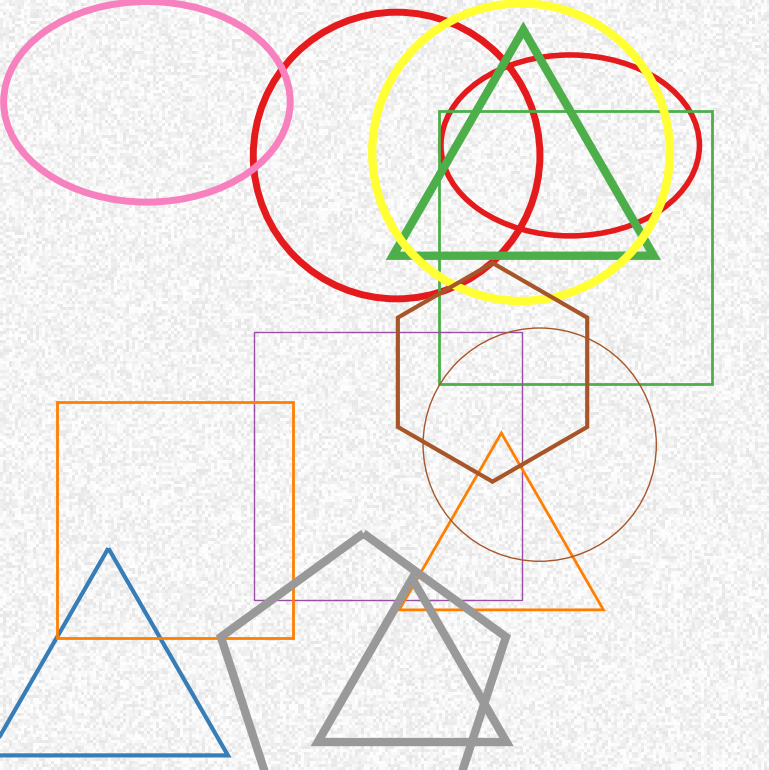[{"shape": "oval", "thickness": 2, "radius": 0.84, "center": [0.741, 0.811]}, {"shape": "circle", "thickness": 2.5, "radius": 0.93, "center": [0.515, 0.798]}, {"shape": "triangle", "thickness": 1.5, "radius": 0.9, "center": [0.141, 0.109]}, {"shape": "triangle", "thickness": 3, "radius": 0.98, "center": [0.68, 0.766]}, {"shape": "square", "thickness": 1, "radius": 0.89, "center": [0.747, 0.679]}, {"shape": "square", "thickness": 0.5, "radius": 0.87, "center": [0.504, 0.395]}, {"shape": "triangle", "thickness": 1, "radius": 0.77, "center": [0.651, 0.285]}, {"shape": "square", "thickness": 1, "radius": 0.77, "center": [0.228, 0.325]}, {"shape": "circle", "thickness": 3, "radius": 0.97, "center": [0.677, 0.802]}, {"shape": "hexagon", "thickness": 1.5, "radius": 0.71, "center": [0.64, 0.516]}, {"shape": "circle", "thickness": 0.5, "radius": 0.76, "center": [0.701, 0.423]}, {"shape": "oval", "thickness": 2.5, "radius": 0.93, "center": [0.191, 0.868]}, {"shape": "pentagon", "thickness": 3, "radius": 0.97, "center": [0.472, 0.113]}, {"shape": "triangle", "thickness": 3, "radius": 0.71, "center": [0.535, 0.107]}]